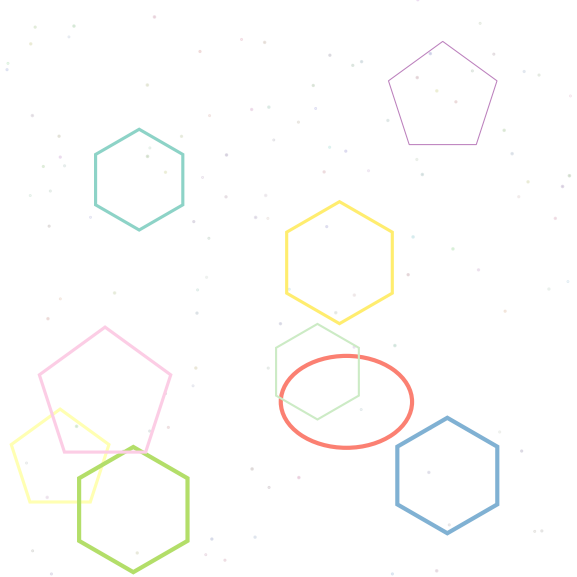[{"shape": "hexagon", "thickness": 1.5, "radius": 0.44, "center": [0.241, 0.688]}, {"shape": "pentagon", "thickness": 1.5, "radius": 0.44, "center": [0.104, 0.202]}, {"shape": "oval", "thickness": 2, "radius": 0.57, "center": [0.6, 0.303]}, {"shape": "hexagon", "thickness": 2, "radius": 0.5, "center": [0.775, 0.176]}, {"shape": "hexagon", "thickness": 2, "radius": 0.54, "center": [0.231, 0.117]}, {"shape": "pentagon", "thickness": 1.5, "radius": 0.6, "center": [0.182, 0.313]}, {"shape": "pentagon", "thickness": 0.5, "radius": 0.49, "center": [0.767, 0.829]}, {"shape": "hexagon", "thickness": 1, "radius": 0.41, "center": [0.55, 0.355]}, {"shape": "hexagon", "thickness": 1.5, "radius": 0.53, "center": [0.588, 0.544]}]